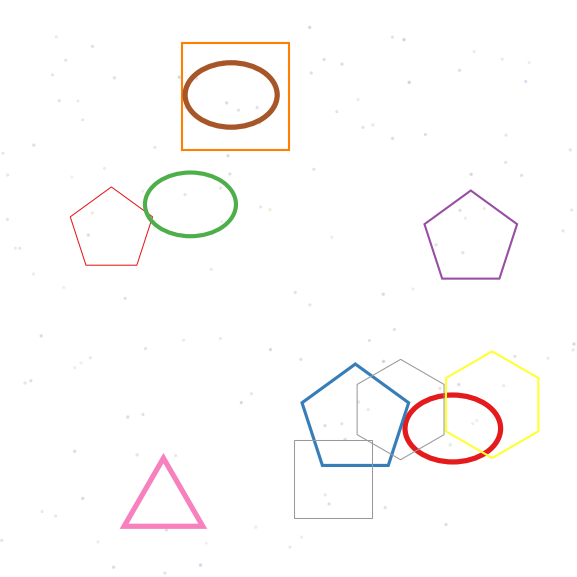[{"shape": "oval", "thickness": 2.5, "radius": 0.41, "center": [0.784, 0.257]}, {"shape": "pentagon", "thickness": 0.5, "radius": 0.37, "center": [0.193, 0.601]}, {"shape": "pentagon", "thickness": 1.5, "radius": 0.49, "center": [0.615, 0.272]}, {"shape": "oval", "thickness": 2, "radius": 0.39, "center": [0.33, 0.645]}, {"shape": "pentagon", "thickness": 1, "radius": 0.42, "center": [0.815, 0.585]}, {"shape": "square", "thickness": 1, "radius": 0.47, "center": [0.407, 0.832]}, {"shape": "hexagon", "thickness": 1, "radius": 0.46, "center": [0.852, 0.298]}, {"shape": "oval", "thickness": 2.5, "radius": 0.4, "center": [0.4, 0.835]}, {"shape": "triangle", "thickness": 2.5, "radius": 0.39, "center": [0.283, 0.127]}, {"shape": "square", "thickness": 0.5, "radius": 0.34, "center": [0.577, 0.169]}, {"shape": "hexagon", "thickness": 0.5, "radius": 0.43, "center": [0.694, 0.29]}]